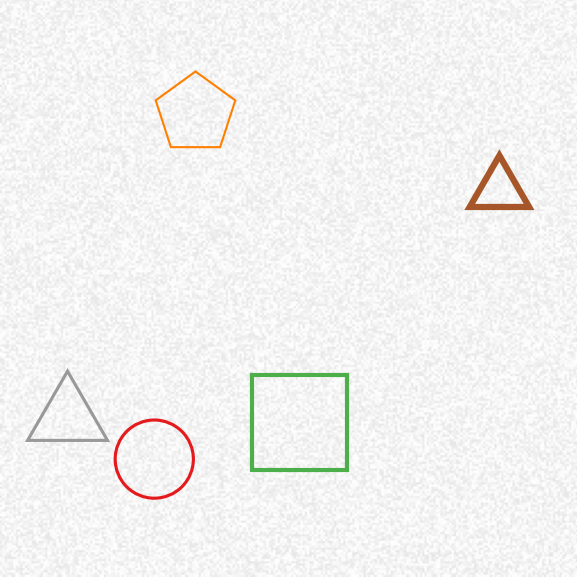[{"shape": "circle", "thickness": 1.5, "radius": 0.34, "center": [0.267, 0.204]}, {"shape": "square", "thickness": 2, "radius": 0.41, "center": [0.519, 0.267]}, {"shape": "pentagon", "thickness": 1, "radius": 0.36, "center": [0.339, 0.803]}, {"shape": "triangle", "thickness": 3, "radius": 0.3, "center": [0.865, 0.67]}, {"shape": "triangle", "thickness": 1.5, "radius": 0.4, "center": [0.117, 0.276]}]